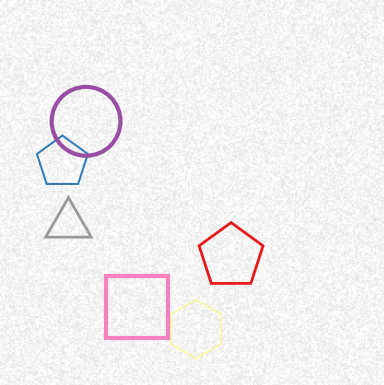[{"shape": "pentagon", "thickness": 2, "radius": 0.44, "center": [0.6, 0.335]}, {"shape": "pentagon", "thickness": 1.5, "radius": 0.35, "center": [0.162, 0.578]}, {"shape": "circle", "thickness": 3, "radius": 0.45, "center": [0.224, 0.685]}, {"shape": "hexagon", "thickness": 0.5, "radius": 0.38, "center": [0.509, 0.145]}, {"shape": "square", "thickness": 3, "radius": 0.4, "center": [0.355, 0.203]}, {"shape": "triangle", "thickness": 2, "radius": 0.34, "center": [0.178, 0.418]}]